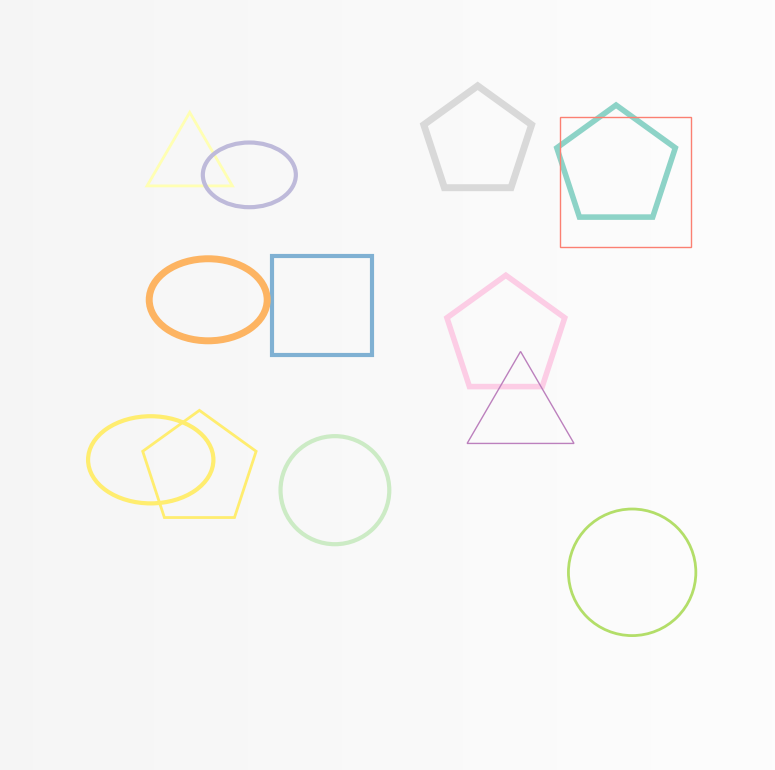[{"shape": "pentagon", "thickness": 2, "radius": 0.4, "center": [0.795, 0.783]}, {"shape": "triangle", "thickness": 1, "radius": 0.32, "center": [0.245, 0.79]}, {"shape": "oval", "thickness": 1.5, "radius": 0.3, "center": [0.322, 0.773]}, {"shape": "square", "thickness": 0.5, "radius": 0.42, "center": [0.807, 0.763]}, {"shape": "square", "thickness": 1.5, "radius": 0.32, "center": [0.416, 0.604]}, {"shape": "oval", "thickness": 2.5, "radius": 0.38, "center": [0.269, 0.611]}, {"shape": "circle", "thickness": 1, "radius": 0.41, "center": [0.816, 0.257]}, {"shape": "pentagon", "thickness": 2, "radius": 0.4, "center": [0.653, 0.563]}, {"shape": "pentagon", "thickness": 2.5, "radius": 0.37, "center": [0.616, 0.815]}, {"shape": "triangle", "thickness": 0.5, "radius": 0.4, "center": [0.672, 0.464]}, {"shape": "circle", "thickness": 1.5, "radius": 0.35, "center": [0.432, 0.363]}, {"shape": "oval", "thickness": 1.5, "radius": 0.4, "center": [0.195, 0.403]}, {"shape": "pentagon", "thickness": 1, "radius": 0.38, "center": [0.257, 0.39]}]